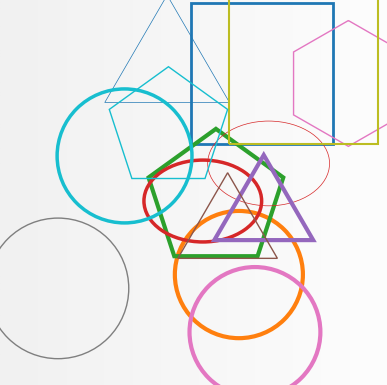[{"shape": "square", "thickness": 2, "radius": 0.92, "center": [0.676, 0.81]}, {"shape": "triangle", "thickness": 0.5, "radius": 0.93, "center": [0.431, 0.827]}, {"shape": "circle", "thickness": 3, "radius": 0.83, "center": [0.616, 0.287]}, {"shape": "pentagon", "thickness": 3, "radius": 0.91, "center": [0.557, 0.482]}, {"shape": "oval", "thickness": 2.5, "radius": 0.76, "center": [0.523, 0.478]}, {"shape": "oval", "thickness": 0.5, "radius": 0.79, "center": [0.693, 0.575]}, {"shape": "triangle", "thickness": 3, "radius": 0.74, "center": [0.681, 0.45]}, {"shape": "triangle", "thickness": 1, "radius": 0.74, "center": [0.587, 0.403]}, {"shape": "circle", "thickness": 3, "radius": 0.84, "center": [0.658, 0.137]}, {"shape": "hexagon", "thickness": 1, "radius": 0.82, "center": [0.899, 0.783]}, {"shape": "circle", "thickness": 1, "radius": 0.91, "center": [0.15, 0.251]}, {"shape": "square", "thickness": 1.5, "radius": 0.96, "center": [0.783, 0.818]}, {"shape": "circle", "thickness": 2.5, "radius": 0.87, "center": [0.321, 0.595]}, {"shape": "pentagon", "thickness": 1, "radius": 0.8, "center": [0.435, 0.666]}]